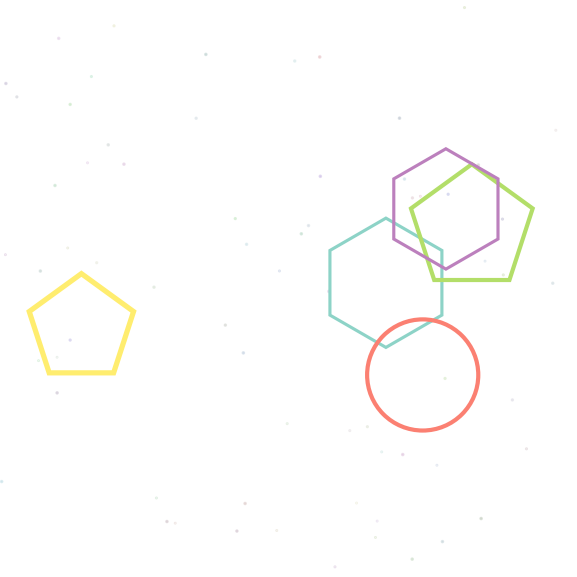[{"shape": "hexagon", "thickness": 1.5, "radius": 0.56, "center": [0.668, 0.509]}, {"shape": "circle", "thickness": 2, "radius": 0.48, "center": [0.732, 0.35]}, {"shape": "pentagon", "thickness": 2, "radius": 0.55, "center": [0.817, 0.604]}, {"shape": "hexagon", "thickness": 1.5, "radius": 0.52, "center": [0.772, 0.637]}, {"shape": "pentagon", "thickness": 2.5, "radius": 0.47, "center": [0.141, 0.43]}]